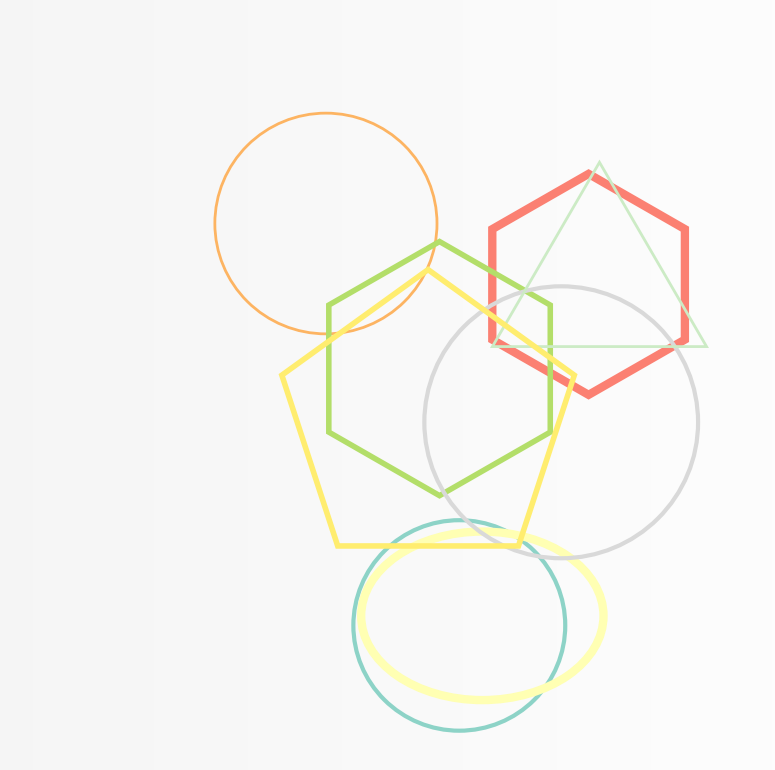[{"shape": "circle", "thickness": 1.5, "radius": 0.68, "center": [0.593, 0.188]}, {"shape": "oval", "thickness": 3, "radius": 0.78, "center": [0.622, 0.2]}, {"shape": "hexagon", "thickness": 3, "radius": 0.72, "center": [0.759, 0.631]}, {"shape": "circle", "thickness": 1, "radius": 0.72, "center": [0.421, 0.71]}, {"shape": "hexagon", "thickness": 2, "radius": 0.82, "center": [0.567, 0.521]}, {"shape": "circle", "thickness": 1.5, "radius": 0.88, "center": [0.724, 0.452]}, {"shape": "triangle", "thickness": 1, "radius": 0.8, "center": [0.774, 0.63]}, {"shape": "pentagon", "thickness": 2, "radius": 0.99, "center": [0.552, 0.451]}]